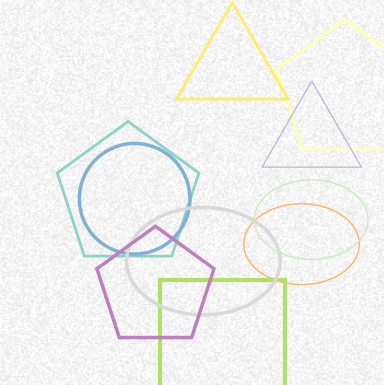[{"shape": "pentagon", "thickness": 2, "radius": 0.97, "center": [0.333, 0.491]}, {"shape": "pentagon", "thickness": 2, "radius": 0.93, "center": [0.896, 0.763]}, {"shape": "triangle", "thickness": 1, "radius": 0.75, "center": [0.81, 0.64]}, {"shape": "circle", "thickness": 2.5, "radius": 0.72, "center": [0.35, 0.484]}, {"shape": "oval", "thickness": 1, "radius": 0.75, "center": [0.783, 0.366]}, {"shape": "square", "thickness": 3, "radius": 0.81, "center": [0.578, 0.11]}, {"shape": "oval", "thickness": 2.5, "radius": 1.0, "center": [0.528, 0.322]}, {"shape": "pentagon", "thickness": 2.5, "radius": 0.8, "center": [0.404, 0.253]}, {"shape": "oval", "thickness": 1, "radius": 0.74, "center": [0.808, 0.43]}, {"shape": "triangle", "thickness": 2, "radius": 0.84, "center": [0.603, 0.826]}]